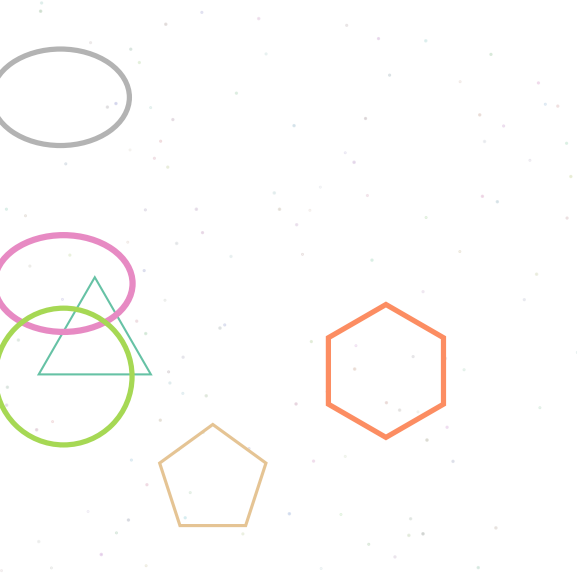[{"shape": "triangle", "thickness": 1, "radius": 0.56, "center": [0.164, 0.407]}, {"shape": "hexagon", "thickness": 2.5, "radius": 0.58, "center": [0.668, 0.357]}, {"shape": "oval", "thickness": 3, "radius": 0.6, "center": [0.11, 0.508]}, {"shape": "circle", "thickness": 2.5, "radius": 0.59, "center": [0.11, 0.347]}, {"shape": "pentagon", "thickness": 1.5, "radius": 0.48, "center": [0.368, 0.167]}, {"shape": "oval", "thickness": 2.5, "radius": 0.6, "center": [0.105, 0.831]}]